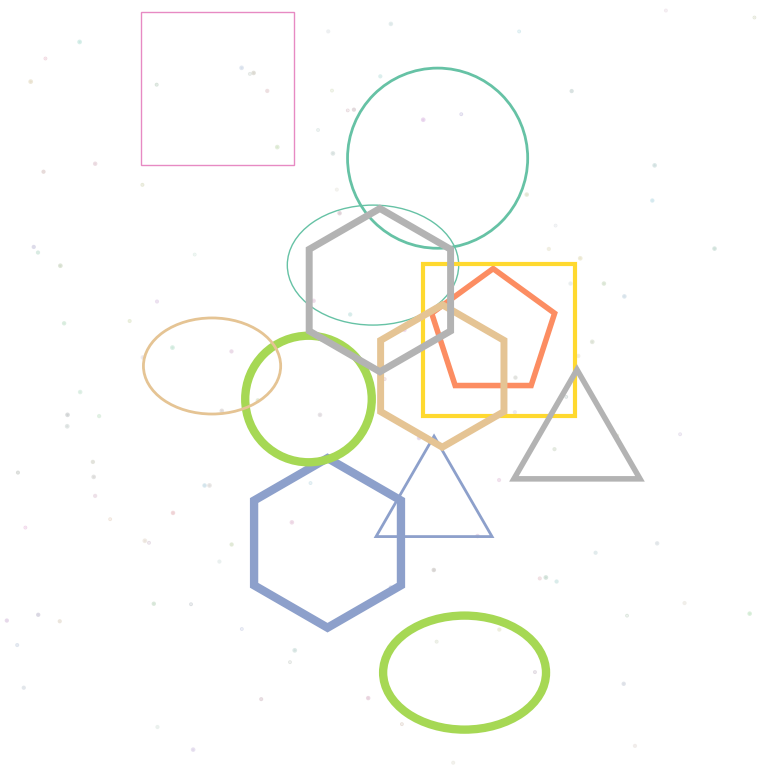[{"shape": "oval", "thickness": 0.5, "radius": 0.56, "center": [0.484, 0.656]}, {"shape": "circle", "thickness": 1, "radius": 0.58, "center": [0.568, 0.795]}, {"shape": "pentagon", "thickness": 2, "radius": 0.42, "center": [0.64, 0.567]}, {"shape": "hexagon", "thickness": 3, "radius": 0.55, "center": [0.425, 0.295]}, {"shape": "triangle", "thickness": 1, "radius": 0.43, "center": [0.564, 0.347]}, {"shape": "square", "thickness": 0.5, "radius": 0.5, "center": [0.282, 0.885]}, {"shape": "circle", "thickness": 3, "radius": 0.41, "center": [0.401, 0.482]}, {"shape": "oval", "thickness": 3, "radius": 0.53, "center": [0.603, 0.126]}, {"shape": "square", "thickness": 1.5, "radius": 0.49, "center": [0.648, 0.558]}, {"shape": "hexagon", "thickness": 2.5, "radius": 0.46, "center": [0.574, 0.512]}, {"shape": "oval", "thickness": 1, "radius": 0.45, "center": [0.275, 0.525]}, {"shape": "hexagon", "thickness": 2.5, "radius": 0.53, "center": [0.493, 0.623]}, {"shape": "triangle", "thickness": 2, "radius": 0.47, "center": [0.749, 0.425]}]